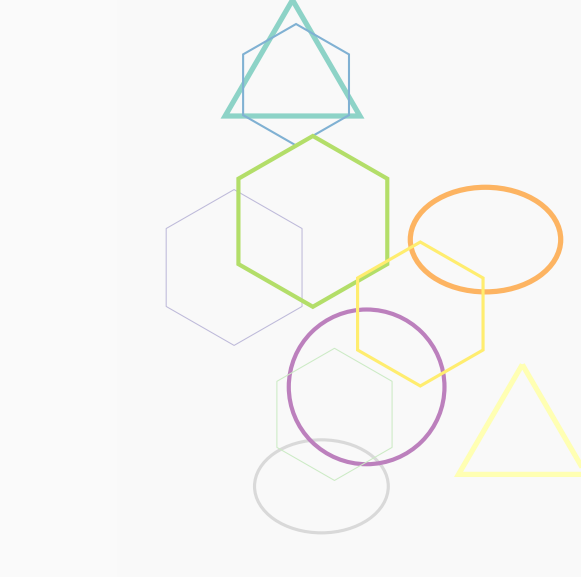[{"shape": "triangle", "thickness": 2.5, "radius": 0.67, "center": [0.503, 0.865]}, {"shape": "triangle", "thickness": 2.5, "radius": 0.63, "center": [0.899, 0.241]}, {"shape": "hexagon", "thickness": 0.5, "radius": 0.67, "center": [0.403, 0.536]}, {"shape": "hexagon", "thickness": 1, "radius": 0.53, "center": [0.509, 0.852]}, {"shape": "oval", "thickness": 2.5, "radius": 0.65, "center": [0.835, 0.584]}, {"shape": "hexagon", "thickness": 2, "radius": 0.74, "center": [0.538, 0.616]}, {"shape": "oval", "thickness": 1.5, "radius": 0.58, "center": [0.553, 0.157]}, {"shape": "circle", "thickness": 2, "radius": 0.67, "center": [0.631, 0.329]}, {"shape": "hexagon", "thickness": 0.5, "radius": 0.57, "center": [0.575, 0.282]}, {"shape": "hexagon", "thickness": 1.5, "radius": 0.62, "center": [0.723, 0.455]}]